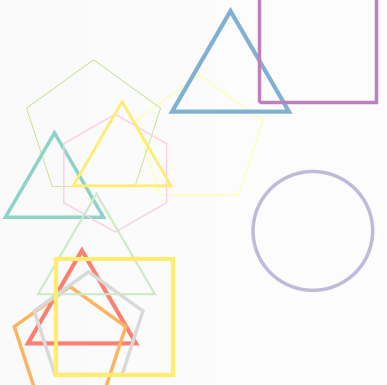[{"shape": "triangle", "thickness": 2.5, "radius": 0.73, "center": [0.141, 0.509]}, {"shape": "pentagon", "thickness": 1, "radius": 0.86, "center": [0.514, 0.633]}, {"shape": "circle", "thickness": 2.5, "radius": 0.77, "center": [0.807, 0.4]}, {"shape": "triangle", "thickness": 3, "radius": 0.81, "center": [0.211, 0.189]}, {"shape": "triangle", "thickness": 3, "radius": 0.87, "center": [0.595, 0.797]}, {"shape": "pentagon", "thickness": 2.5, "radius": 0.76, "center": [0.181, 0.105]}, {"shape": "pentagon", "thickness": 0.5, "radius": 0.91, "center": [0.241, 0.663]}, {"shape": "hexagon", "thickness": 1, "radius": 0.77, "center": [0.297, 0.55]}, {"shape": "pentagon", "thickness": 2.5, "radius": 0.74, "center": [0.229, 0.147]}, {"shape": "square", "thickness": 2.5, "radius": 0.76, "center": [0.82, 0.886]}, {"shape": "triangle", "thickness": 1.5, "radius": 0.87, "center": [0.249, 0.323]}, {"shape": "square", "thickness": 3, "radius": 0.76, "center": [0.296, 0.176]}, {"shape": "triangle", "thickness": 2, "radius": 0.73, "center": [0.315, 0.59]}]